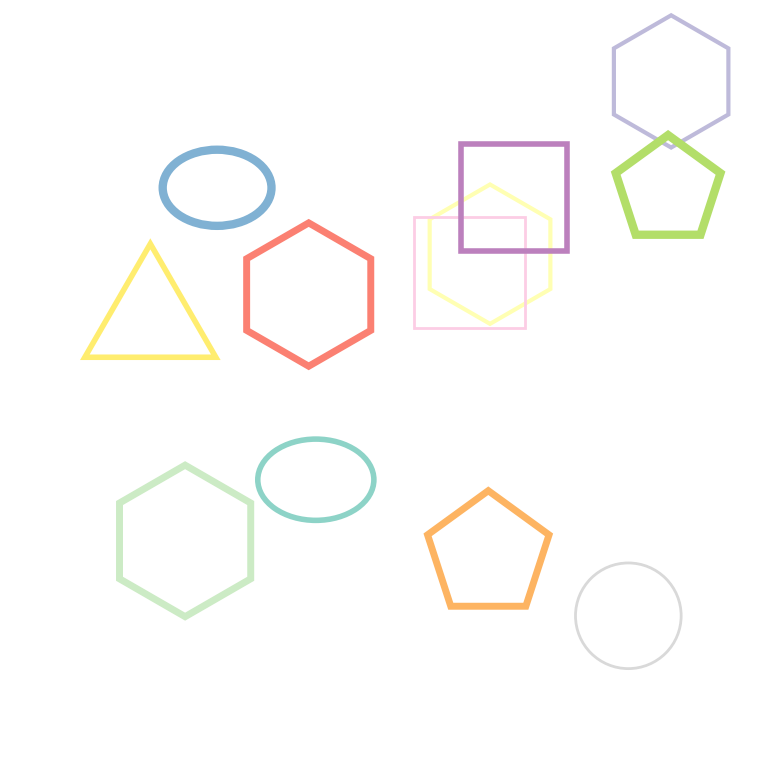[{"shape": "oval", "thickness": 2, "radius": 0.38, "center": [0.41, 0.377]}, {"shape": "hexagon", "thickness": 1.5, "radius": 0.45, "center": [0.636, 0.67]}, {"shape": "hexagon", "thickness": 1.5, "radius": 0.43, "center": [0.872, 0.894]}, {"shape": "hexagon", "thickness": 2.5, "radius": 0.47, "center": [0.401, 0.617]}, {"shape": "oval", "thickness": 3, "radius": 0.35, "center": [0.282, 0.756]}, {"shape": "pentagon", "thickness": 2.5, "radius": 0.41, "center": [0.634, 0.28]}, {"shape": "pentagon", "thickness": 3, "radius": 0.36, "center": [0.868, 0.753]}, {"shape": "square", "thickness": 1, "radius": 0.36, "center": [0.61, 0.646]}, {"shape": "circle", "thickness": 1, "radius": 0.34, "center": [0.816, 0.2]}, {"shape": "square", "thickness": 2, "radius": 0.35, "center": [0.668, 0.743]}, {"shape": "hexagon", "thickness": 2.5, "radius": 0.49, "center": [0.24, 0.298]}, {"shape": "triangle", "thickness": 2, "radius": 0.49, "center": [0.195, 0.585]}]